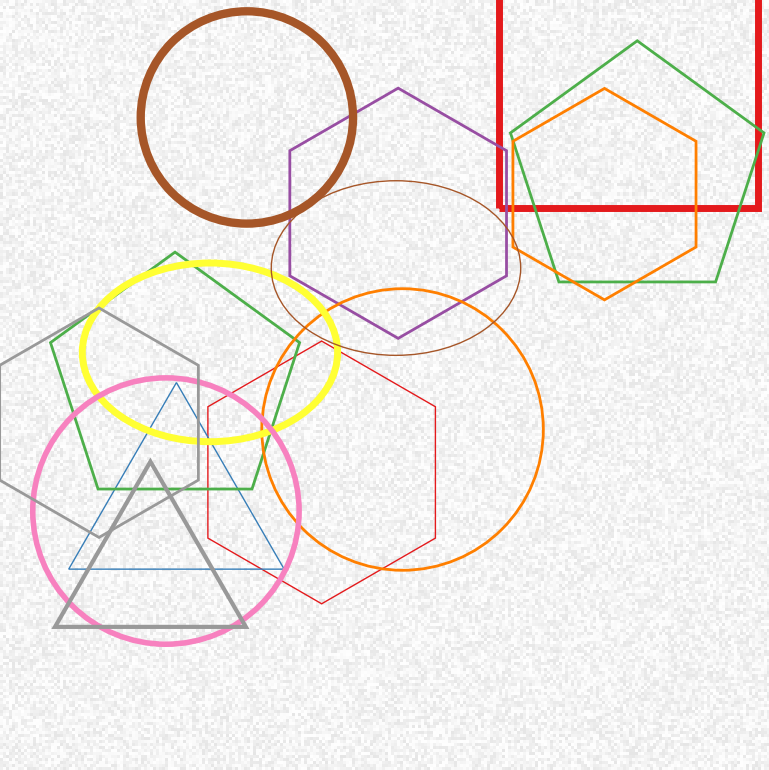[{"shape": "hexagon", "thickness": 0.5, "radius": 0.85, "center": [0.418, 0.386]}, {"shape": "square", "thickness": 2.5, "radius": 0.84, "center": [0.816, 0.898]}, {"shape": "triangle", "thickness": 0.5, "radius": 0.81, "center": [0.229, 0.342]}, {"shape": "pentagon", "thickness": 1, "radius": 0.85, "center": [0.227, 0.502]}, {"shape": "pentagon", "thickness": 1, "radius": 0.87, "center": [0.828, 0.774]}, {"shape": "hexagon", "thickness": 1, "radius": 0.81, "center": [0.517, 0.723]}, {"shape": "hexagon", "thickness": 1, "radius": 0.69, "center": [0.785, 0.748]}, {"shape": "circle", "thickness": 1, "radius": 0.91, "center": [0.523, 0.442]}, {"shape": "oval", "thickness": 2.5, "radius": 0.83, "center": [0.273, 0.542]}, {"shape": "circle", "thickness": 3, "radius": 0.69, "center": [0.321, 0.847]}, {"shape": "oval", "thickness": 0.5, "radius": 0.81, "center": [0.514, 0.652]}, {"shape": "circle", "thickness": 2, "radius": 0.86, "center": [0.215, 0.336]}, {"shape": "hexagon", "thickness": 1, "radius": 0.74, "center": [0.129, 0.451]}, {"shape": "triangle", "thickness": 1.5, "radius": 0.72, "center": [0.195, 0.257]}]